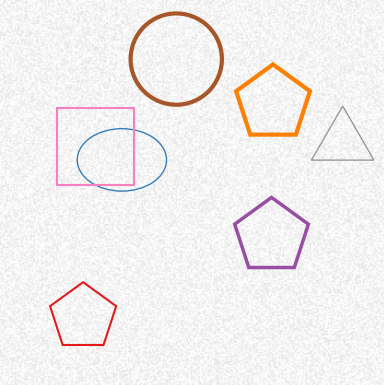[{"shape": "pentagon", "thickness": 1.5, "radius": 0.45, "center": [0.216, 0.177]}, {"shape": "oval", "thickness": 1, "radius": 0.58, "center": [0.317, 0.585]}, {"shape": "pentagon", "thickness": 2.5, "radius": 0.5, "center": [0.705, 0.387]}, {"shape": "pentagon", "thickness": 3, "radius": 0.5, "center": [0.709, 0.732]}, {"shape": "circle", "thickness": 3, "radius": 0.59, "center": [0.458, 0.847]}, {"shape": "square", "thickness": 1.5, "radius": 0.5, "center": [0.249, 0.62]}, {"shape": "triangle", "thickness": 1, "radius": 0.47, "center": [0.89, 0.631]}]